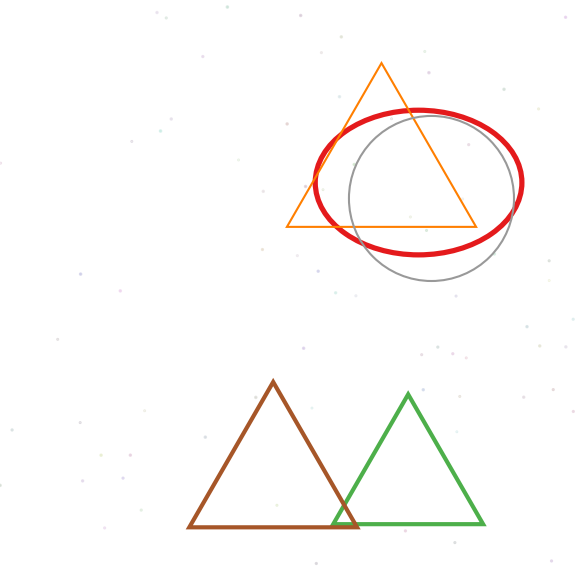[{"shape": "oval", "thickness": 2.5, "radius": 0.89, "center": [0.725, 0.683]}, {"shape": "triangle", "thickness": 2, "radius": 0.75, "center": [0.707, 0.166]}, {"shape": "triangle", "thickness": 1, "radius": 0.95, "center": [0.661, 0.701]}, {"shape": "triangle", "thickness": 2, "radius": 0.84, "center": [0.473, 0.17]}, {"shape": "circle", "thickness": 1, "radius": 0.71, "center": [0.747, 0.655]}]